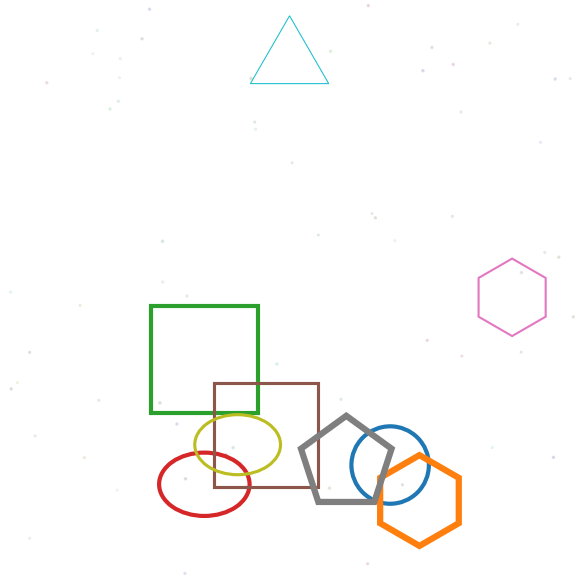[{"shape": "circle", "thickness": 2, "radius": 0.34, "center": [0.676, 0.194]}, {"shape": "hexagon", "thickness": 3, "radius": 0.39, "center": [0.726, 0.132]}, {"shape": "square", "thickness": 2, "radius": 0.46, "center": [0.354, 0.377]}, {"shape": "oval", "thickness": 2, "radius": 0.39, "center": [0.354, 0.161]}, {"shape": "square", "thickness": 1.5, "radius": 0.45, "center": [0.46, 0.246]}, {"shape": "hexagon", "thickness": 1, "radius": 0.34, "center": [0.887, 0.484]}, {"shape": "pentagon", "thickness": 3, "radius": 0.41, "center": [0.6, 0.197]}, {"shape": "oval", "thickness": 1.5, "radius": 0.37, "center": [0.411, 0.229]}, {"shape": "triangle", "thickness": 0.5, "radius": 0.39, "center": [0.501, 0.893]}]